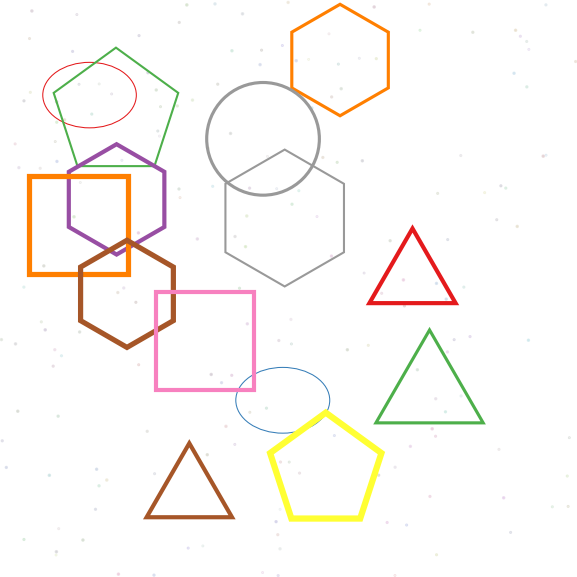[{"shape": "triangle", "thickness": 2, "radius": 0.43, "center": [0.714, 0.517]}, {"shape": "oval", "thickness": 0.5, "radius": 0.41, "center": [0.155, 0.834]}, {"shape": "oval", "thickness": 0.5, "radius": 0.41, "center": [0.49, 0.306]}, {"shape": "triangle", "thickness": 1.5, "radius": 0.54, "center": [0.744, 0.321]}, {"shape": "pentagon", "thickness": 1, "radius": 0.57, "center": [0.201, 0.803]}, {"shape": "hexagon", "thickness": 2, "radius": 0.48, "center": [0.202, 0.654]}, {"shape": "square", "thickness": 2.5, "radius": 0.43, "center": [0.136, 0.609]}, {"shape": "hexagon", "thickness": 1.5, "radius": 0.48, "center": [0.589, 0.895]}, {"shape": "pentagon", "thickness": 3, "radius": 0.51, "center": [0.564, 0.183]}, {"shape": "triangle", "thickness": 2, "radius": 0.43, "center": [0.328, 0.146]}, {"shape": "hexagon", "thickness": 2.5, "radius": 0.46, "center": [0.22, 0.49]}, {"shape": "square", "thickness": 2, "radius": 0.42, "center": [0.354, 0.408]}, {"shape": "hexagon", "thickness": 1, "radius": 0.59, "center": [0.493, 0.622]}, {"shape": "circle", "thickness": 1.5, "radius": 0.49, "center": [0.455, 0.759]}]